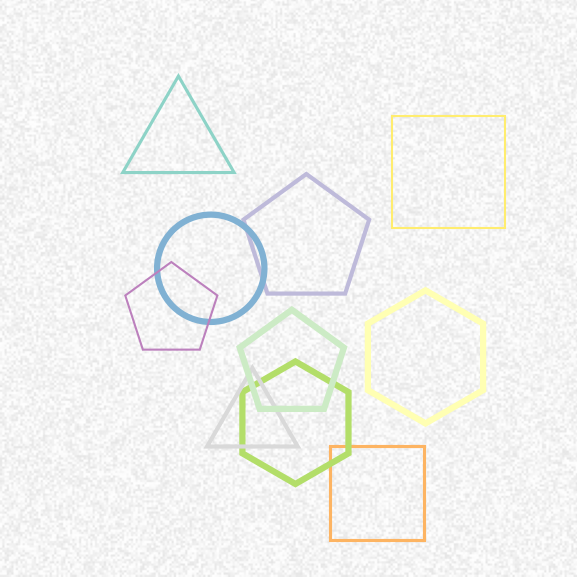[{"shape": "triangle", "thickness": 1.5, "radius": 0.56, "center": [0.309, 0.756]}, {"shape": "hexagon", "thickness": 3, "radius": 0.58, "center": [0.737, 0.381]}, {"shape": "pentagon", "thickness": 2, "radius": 0.57, "center": [0.53, 0.583]}, {"shape": "circle", "thickness": 3, "radius": 0.46, "center": [0.365, 0.535]}, {"shape": "square", "thickness": 1.5, "radius": 0.41, "center": [0.654, 0.146]}, {"shape": "hexagon", "thickness": 3, "radius": 0.53, "center": [0.512, 0.267]}, {"shape": "triangle", "thickness": 2, "radius": 0.45, "center": [0.437, 0.271]}, {"shape": "pentagon", "thickness": 1, "radius": 0.42, "center": [0.297, 0.462]}, {"shape": "pentagon", "thickness": 3, "radius": 0.47, "center": [0.505, 0.368]}, {"shape": "square", "thickness": 1, "radius": 0.49, "center": [0.777, 0.701]}]